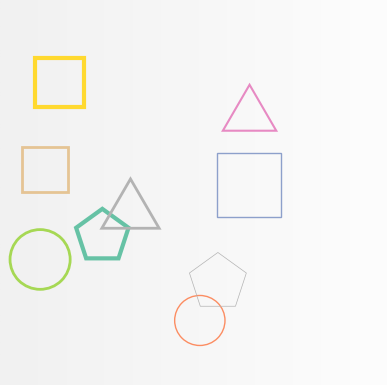[{"shape": "pentagon", "thickness": 3, "radius": 0.36, "center": [0.264, 0.386]}, {"shape": "circle", "thickness": 1, "radius": 0.32, "center": [0.516, 0.168]}, {"shape": "square", "thickness": 1, "radius": 0.41, "center": [0.643, 0.52]}, {"shape": "triangle", "thickness": 1.5, "radius": 0.4, "center": [0.644, 0.7]}, {"shape": "circle", "thickness": 2, "radius": 0.39, "center": [0.103, 0.326]}, {"shape": "square", "thickness": 3, "radius": 0.31, "center": [0.153, 0.786]}, {"shape": "square", "thickness": 2, "radius": 0.29, "center": [0.116, 0.56]}, {"shape": "pentagon", "thickness": 0.5, "radius": 0.39, "center": [0.562, 0.267]}, {"shape": "triangle", "thickness": 2, "radius": 0.43, "center": [0.337, 0.45]}]